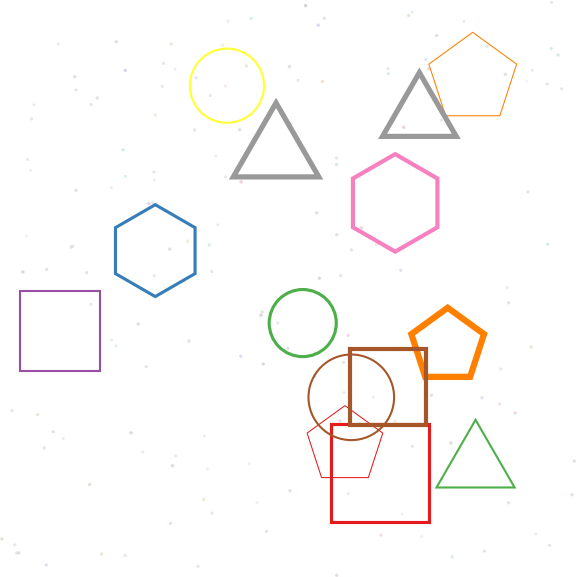[{"shape": "square", "thickness": 1.5, "radius": 0.42, "center": [0.658, 0.18]}, {"shape": "pentagon", "thickness": 0.5, "radius": 0.34, "center": [0.597, 0.228]}, {"shape": "hexagon", "thickness": 1.5, "radius": 0.4, "center": [0.269, 0.565]}, {"shape": "triangle", "thickness": 1, "radius": 0.39, "center": [0.823, 0.194]}, {"shape": "circle", "thickness": 1.5, "radius": 0.29, "center": [0.524, 0.44]}, {"shape": "square", "thickness": 1, "radius": 0.35, "center": [0.104, 0.425]}, {"shape": "pentagon", "thickness": 0.5, "radius": 0.4, "center": [0.819, 0.863]}, {"shape": "pentagon", "thickness": 3, "radius": 0.33, "center": [0.775, 0.4]}, {"shape": "circle", "thickness": 1, "radius": 0.32, "center": [0.393, 0.851]}, {"shape": "square", "thickness": 2, "radius": 0.33, "center": [0.672, 0.329]}, {"shape": "circle", "thickness": 1, "radius": 0.37, "center": [0.608, 0.311]}, {"shape": "hexagon", "thickness": 2, "radius": 0.42, "center": [0.684, 0.648]}, {"shape": "triangle", "thickness": 2.5, "radius": 0.37, "center": [0.726, 0.8]}, {"shape": "triangle", "thickness": 2.5, "radius": 0.43, "center": [0.478, 0.736]}]